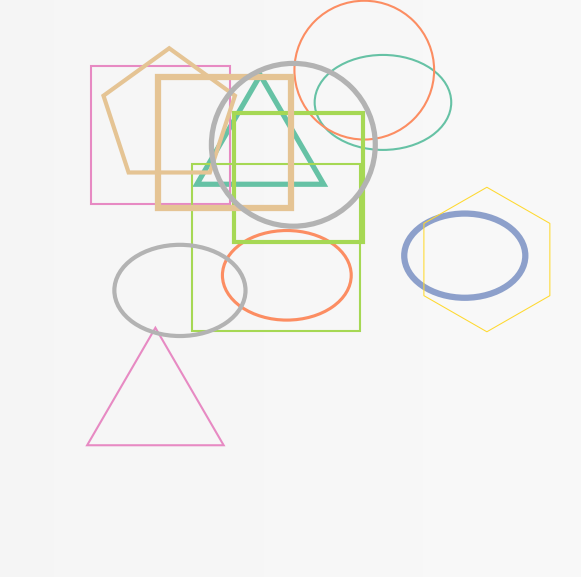[{"shape": "oval", "thickness": 1, "radius": 0.59, "center": [0.659, 0.822]}, {"shape": "triangle", "thickness": 2.5, "radius": 0.63, "center": [0.448, 0.743]}, {"shape": "oval", "thickness": 1.5, "radius": 0.55, "center": [0.493, 0.522]}, {"shape": "circle", "thickness": 1, "radius": 0.6, "center": [0.627, 0.878]}, {"shape": "oval", "thickness": 3, "radius": 0.52, "center": [0.8, 0.556]}, {"shape": "triangle", "thickness": 1, "radius": 0.68, "center": [0.267, 0.296]}, {"shape": "square", "thickness": 1, "radius": 0.6, "center": [0.275, 0.765]}, {"shape": "square", "thickness": 2, "radius": 0.56, "center": [0.514, 0.692]}, {"shape": "square", "thickness": 1, "radius": 0.72, "center": [0.475, 0.571]}, {"shape": "hexagon", "thickness": 0.5, "radius": 0.63, "center": [0.838, 0.55]}, {"shape": "pentagon", "thickness": 2, "radius": 0.59, "center": [0.291, 0.797]}, {"shape": "square", "thickness": 3, "radius": 0.57, "center": [0.387, 0.753]}, {"shape": "circle", "thickness": 2.5, "radius": 0.7, "center": [0.505, 0.748]}, {"shape": "oval", "thickness": 2, "radius": 0.56, "center": [0.31, 0.496]}]